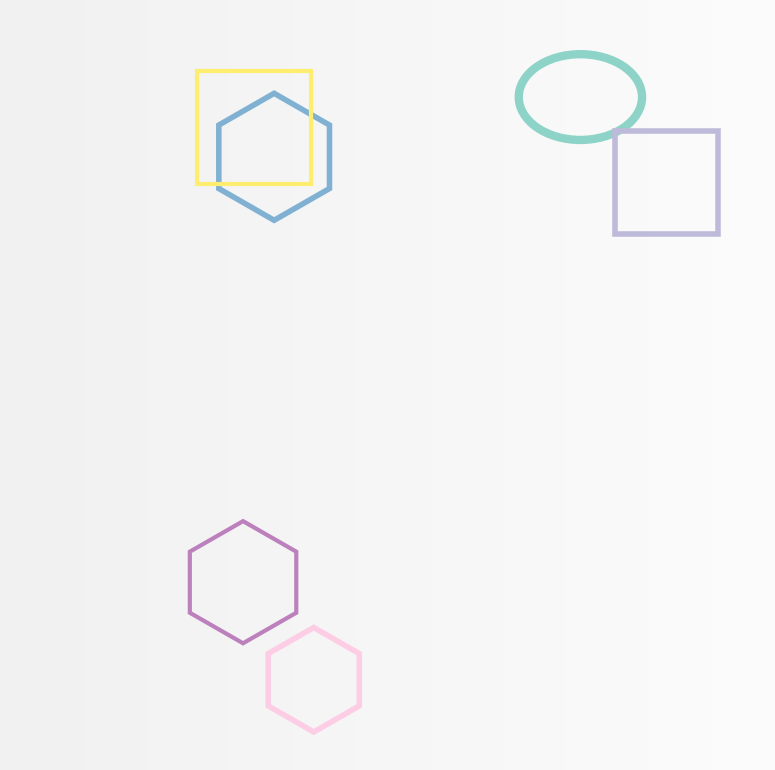[{"shape": "oval", "thickness": 3, "radius": 0.4, "center": [0.749, 0.874]}, {"shape": "square", "thickness": 2, "radius": 0.33, "center": [0.86, 0.763]}, {"shape": "hexagon", "thickness": 2, "radius": 0.41, "center": [0.354, 0.796]}, {"shape": "hexagon", "thickness": 2, "radius": 0.34, "center": [0.405, 0.117]}, {"shape": "hexagon", "thickness": 1.5, "radius": 0.4, "center": [0.314, 0.244]}, {"shape": "square", "thickness": 1.5, "radius": 0.37, "center": [0.328, 0.834]}]